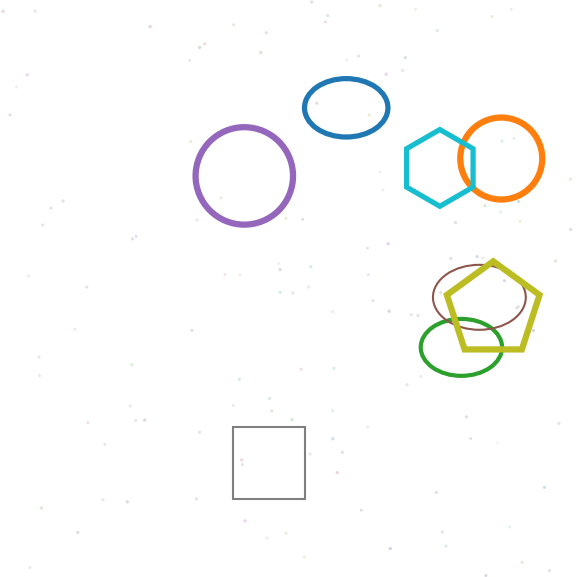[{"shape": "oval", "thickness": 2.5, "radius": 0.36, "center": [0.6, 0.812]}, {"shape": "circle", "thickness": 3, "radius": 0.35, "center": [0.868, 0.725]}, {"shape": "oval", "thickness": 2, "radius": 0.35, "center": [0.799, 0.398]}, {"shape": "circle", "thickness": 3, "radius": 0.42, "center": [0.423, 0.695]}, {"shape": "oval", "thickness": 1, "radius": 0.4, "center": [0.83, 0.484]}, {"shape": "square", "thickness": 1, "radius": 0.31, "center": [0.466, 0.197]}, {"shape": "pentagon", "thickness": 3, "radius": 0.42, "center": [0.854, 0.462]}, {"shape": "hexagon", "thickness": 2.5, "radius": 0.33, "center": [0.762, 0.708]}]